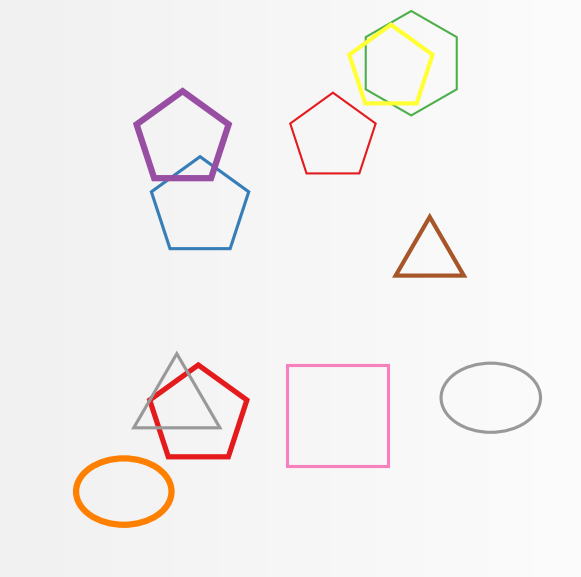[{"shape": "pentagon", "thickness": 1, "radius": 0.39, "center": [0.573, 0.761]}, {"shape": "pentagon", "thickness": 2.5, "radius": 0.44, "center": [0.341, 0.279]}, {"shape": "pentagon", "thickness": 1.5, "radius": 0.44, "center": [0.344, 0.64]}, {"shape": "hexagon", "thickness": 1, "radius": 0.45, "center": [0.708, 0.89]}, {"shape": "pentagon", "thickness": 3, "radius": 0.42, "center": [0.314, 0.758]}, {"shape": "oval", "thickness": 3, "radius": 0.41, "center": [0.213, 0.148]}, {"shape": "pentagon", "thickness": 2, "radius": 0.38, "center": [0.673, 0.881]}, {"shape": "triangle", "thickness": 2, "radius": 0.34, "center": [0.739, 0.556]}, {"shape": "square", "thickness": 1.5, "radius": 0.44, "center": [0.58, 0.28]}, {"shape": "oval", "thickness": 1.5, "radius": 0.43, "center": [0.844, 0.31]}, {"shape": "triangle", "thickness": 1.5, "radius": 0.43, "center": [0.304, 0.301]}]